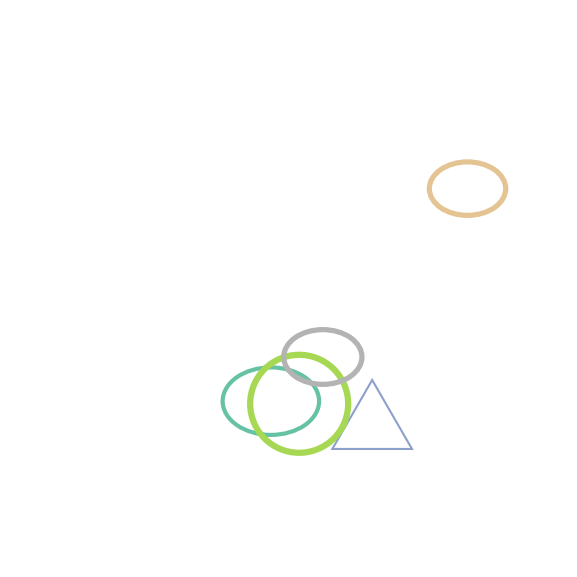[{"shape": "oval", "thickness": 2, "radius": 0.42, "center": [0.469, 0.304]}, {"shape": "triangle", "thickness": 1, "radius": 0.4, "center": [0.644, 0.262]}, {"shape": "circle", "thickness": 3, "radius": 0.42, "center": [0.518, 0.3]}, {"shape": "oval", "thickness": 2.5, "radius": 0.33, "center": [0.81, 0.672]}, {"shape": "oval", "thickness": 2.5, "radius": 0.34, "center": [0.559, 0.381]}]